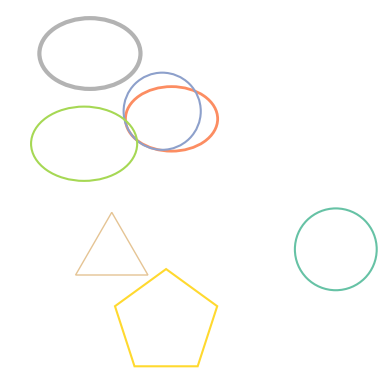[{"shape": "circle", "thickness": 1.5, "radius": 0.53, "center": [0.872, 0.352]}, {"shape": "oval", "thickness": 2, "radius": 0.6, "center": [0.446, 0.691]}, {"shape": "circle", "thickness": 1.5, "radius": 0.5, "center": [0.421, 0.711]}, {"shape": "oval", "thickness": 1.5, "radius": 0.69, "center": [0.218, 0.627]}, {"shape": "pentagon", "thickness": 1.5, "radius": 0.7, "center": [0.431, 0.162]}, {"shape": "triangle", "thickness": 1, "radius": 0.54, "center": [0.29, 0.34]}, {"shape": "oval", "thickness": 3, "radius": 0.66, "center": [0.234, 0.861]}]